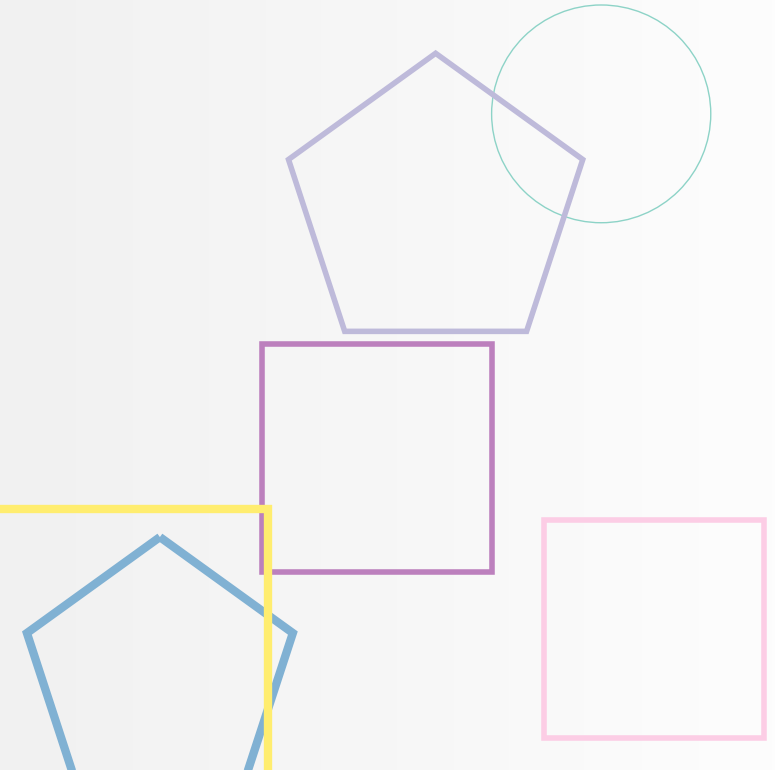[{"shape": "circle", "thickness": 0.5, "radius": 0.71, "center": [0.776, 0.852]}, {"shape": "pentagon", "thickness": 2, "radius": 1.0, "center": [0.562, 0.731]}, {"shape": "pentagon", "thickness": 3, "radius": 0.9, "center": [0.206, 0.122]}, {"shape": "square", "thickness": 2, "radius": 0.71, "center": [0.844, 0.183]}, {"shape": "square", "thickness": 2, "radius": 0.74, "center": [0.486, 0.405]}, {"shape": "square", "thickness": 3, "radius": 0.9, "center": [0.164, 0.158]}]